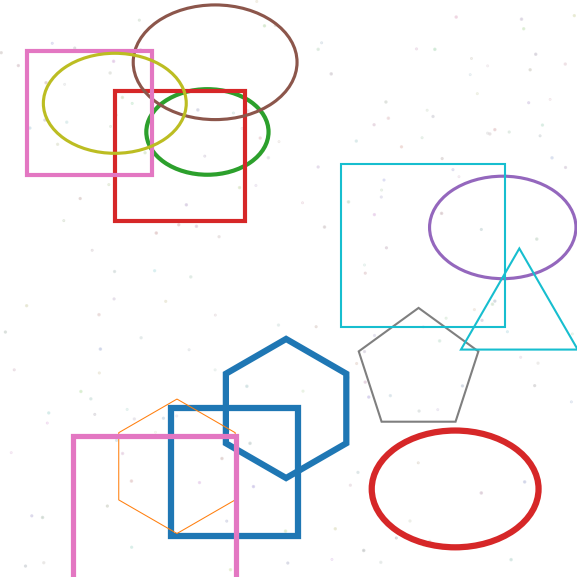[{"shape": "hexagon", "thickness": 3, "radius": 0.6, "center": [0.495, 0.292]}, {"shape": "square", "thickness": 3, "radius": 0.55, "center": [0.406, 0.182]}, {"shape": "hexagon", "thickness": 0.5, "radius": 0.58, "center": [0.306, 0.192]}, {"shape": "oval", "thickness": 2, "radius": 0.53, "center": [0.359, 0.771]}, {"shape": "oval", "thickness": 3, "radius": 0.72, "center": [0.788, 0.153]}, {"shape": "square", "thickness": 2, "radius": 0.56, "center": [0.311, 0.729]}, {"shape": "oval", "thickness": 1.5, "radius": 0.63, "center": [0.871, 0.605]}, {"shape": "oval", "thickness": 1.5, "radius": 0.71, "center": [0.373, 0.891]}, {"shape": "square", "thickness": 2, "radius": 0.54, "center": [0.155, 0.803]}, {"shape": "square", "thickness": 2.5, "radius": 0.71, "center": [0.267, 0.102]}, {"shape": "pentagon", "thickness": 1, "radius": 0.54, "center": [0.725, 0.357]}, {"shape": "oval", "thickness": 1.5, "radius": 0.62, "center": [0.199, 0.82]}, {"shape": "square", "thickness": 1, "radius": 0.71, "center": [0.732, 0.574]}, {"shape": "triangle", "thickness": 1, "radius": 0.58, "center": [0.899, 0.452]}]